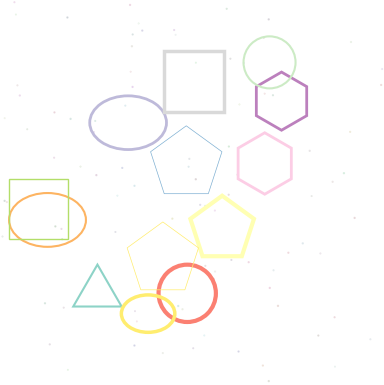[{"shape": "triangle", "thickness": 1.5, "radius": 0.36, "center": [0.253, 0.24]}, {"shape": "pentagon", "thickness": 3, "radius": 0.43, "center": [0.577, 0.405]}, {"shape": "oval", "thickness": 2, "radius": 0.5, "center": [0.333, 0.681]}, {"shape": "circle", "thickness": 3, "radius": 0.37, "center": [0.486, 0.238]}, {"shape": "pentagon", "thickness": 0.5, "radius": 0.49, "center": [0.484, 0.576]}, {"shape": "oval", "thickness": 1.5, "radius": 0.5, "center": [0.123, 0.429]}, {"shape": "square", "thickness": 1, "radius": 0.38, "center": [0.1, 0.457]}, {"shape": "hexagon", "thickness": 2, "radius": 0.4, "center": [0.688, 0.575]}, {"shape": "square", "thickness": 2.5, "radius": 0.39, "center": [0.504, 0.789]}, {"shape": "hexagon", "thickness": 2, "radius": 0.38, "center": [0.731, 0.737]}, {"shape": "circle", "thickness": 1.5, "radius": 0.34, "center": [0.7, 0.838]}, {"shape": "pentagon", "thickness": 0.5, "radius": 0.49, "center": [0.423, 0.326]}, {"shape": "oval", "thickness": 2.5, "radius": 0.35, "center": [0.385, 0.185]}]